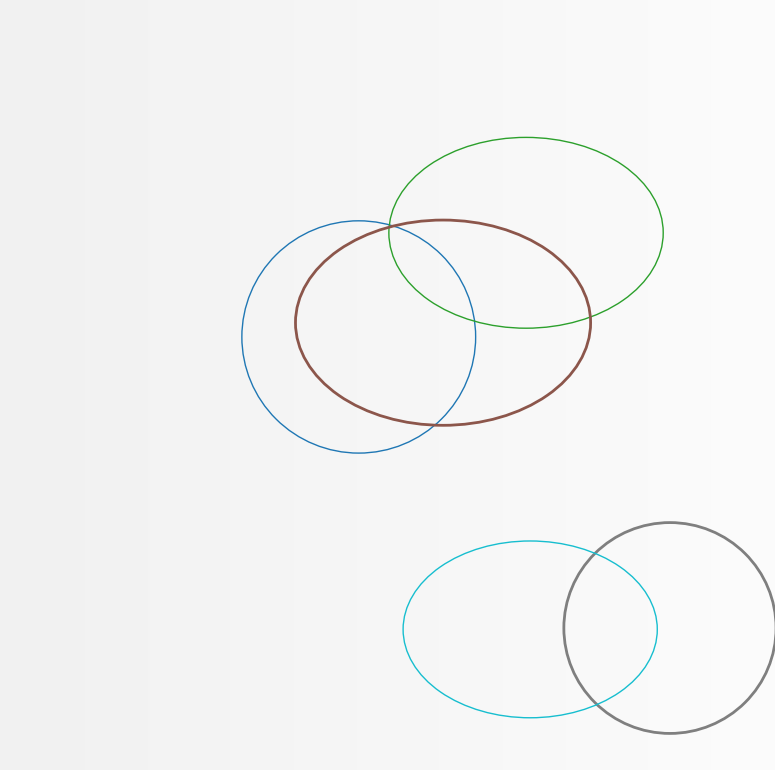[{"shape": "circle", "thickness": 0.5, "radius": 0.75, "center": [0.463, 0.562]}, {"shape": "oval", "thickness": 0.5, "radius": 0.88, "center": [0.679, 0.698]}, {"shape": "oval", "thickness": 1, "radius": 0.95, "center": [0.572, 0.581]}, {"shape": "circle", "thickness": 1, "radius": 0.68, "center": [0.864, 0.184]}, {"shape": "oval", "thickness": 0.5, "radius": 0.82, "center": [0.684, 0.183]}]